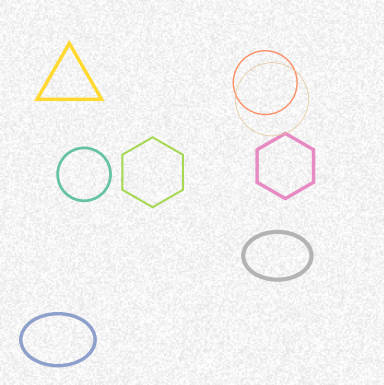[{"shape": "circle", "thickness": 2, "radius": 0.34, "center": [0.218, 0.547]}, {"shape": "circle", "thickness": 1, "radius": 0.41, "center": [0.689, 0.785]}, {"shape": "oval", "thickness": 2.5, "radius": 0.48, "center": [0.151, 0.118]}, {"shape": "hexagon", "thickness": 2.5, "radius": 0.42, "center": [0.741, 0.569]}, {"shape": "hexagon", "thickness": 1.5, "radius": 0.45, "center": [0.396, 0.553]}, {"shape": "triangle", "thickness": 2.5, "radius": 0.48, "center": [0.18, 0.79]}, {"shape": "circle", "thickness": 0.5, "radius": 0.48, "center": [0.706, 0.742]}, {"shape": "oval", "thickness": 3, "radius": 0.44, "center": [0.72, 0.336]}]